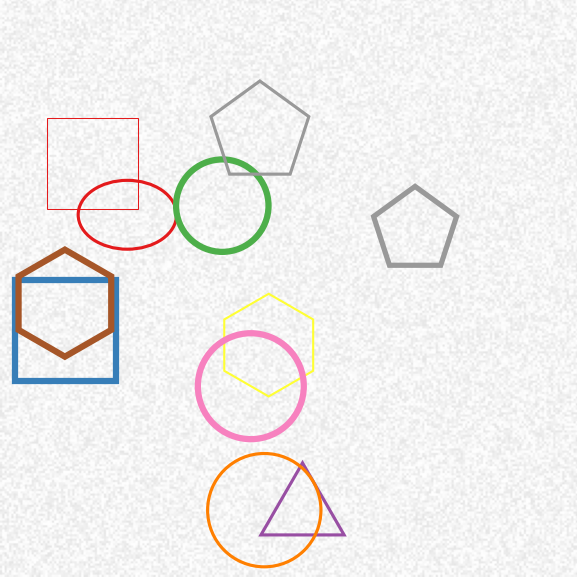[{"shape": "square", "thickness": 0.5, "radius": 0.39, "center": [0.16, 0.716]}, {"shape": "oval", "thickness": 1.5, "radius": 0.43, "center": [0.221, 0.627]}, {"shape": "square", "thickness": 3, "radius": 0.44, "center": [0.113, 0.427]}, {"shape": "circle", "thickness": 3, "radius": 0.4, "center": [0.385, 0.643]}, {"shape": "triangle", "thickness": 1.5, "radius": 0.42, "center": [0.524, 0.114]}, {"shape": "circle", "thickness": 1.5, "radius": 0.49, "center": [0.458, 0.116]}, {"shape": "hexagon", "thickness": 1, "radius": 0.44, "center": [0.465, 0.402]}, {"shape": "hexagon", "thickness": 3, "radius": 0.46, "center": [0.112, 0.474]}, {"shape": "circle", "thickness": 3, "radius": 0.46, "center": [0.434, 0.33]}, {"shape": "pentagon", "thickness": 2.5, "radius": 0.38, "center": [0.719, 0.601]}, {"shape": "pentagon", "thickness": 1.5, "radius": 0.45, "center": [0.45, 0.77]}]